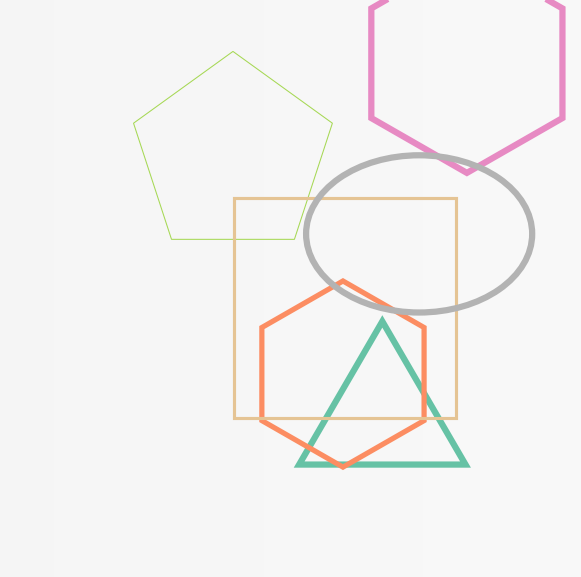[{"shape": "triangle", "thickness": 3, "radius": 0.83, "center": [0.658, 0.277]}, {"shape": "hexagon", "thickness": 2.5, "radius": 0.81, "center": [0.59, 0.351]}, {"shape": "hexagon", "thickness": 3, "radius": 0.95, "center": [0.803, 0.89]}, {"shape": "pentagon", "thickness": 0.5, "radius": 0.9, "center": [0.401, 0.73]}, {"shape": "square", "thickness": 1.5, "radius": 0.95, "center": [0.594, 0.466]}, {"shape": "oval", "thickness": 3, "radius": 0.97, "center": [0.721, 0.594]}]